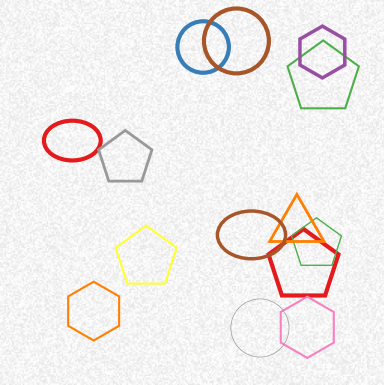[{"shape": "pentagon", "thickness": 3, "radius": 0.48, "center": [0.788, 0.31]}, {"shape": "oval", "thickness": 3, "radius": 0.37, "center": [0.188, 0.635]}, {"shape": "circle", "thickness": 3, "radius": 0.33, "center": [0.528, 0.878]}, {"shape": "pentagon", "thickness": 1.5, "radius": 0.49, "center": [0.839, 0.798]}, {"shape": "pentagon", "thickness": 1, "radius": 0.34, "center": [0.822, 0.366]}, {"shape": "hexagon", "thickness": 2.5, "radius": 0.34, "center": [0.837, 0.865]}, {"shape": "hexagon", "thickness": 1.5, "radius": 0.38, "center": [0.243, 0.192]}, {"shape": "triangle", "thickness": 2, "radius": 0.41, "center": [0.771, 0.414]}, {"shape": "pentagon", "thickness": 1.5, "radius": 0.42, "center": [0.38, 0.331]}, {"shape": "circle", "thickness": 3, "radius": 0.42, "center": [0.614, 0.894]}, {"shape": "oval", "thickness": 2.5, "radius": 0.44, "center": [0.653, 0.39]}, {"shape": "hexagon", "thickness": 1.5, "radius": 0.4, "center": [0.798, 0.15]}, {"shape": "circle", "thickness": 0.5, "radius": 0.38, "center": [0.675, 0.148]}, {"shape": "pentagon", "thickness": 2, "radius": 0.36, "center": [0.325, 0.588]}]